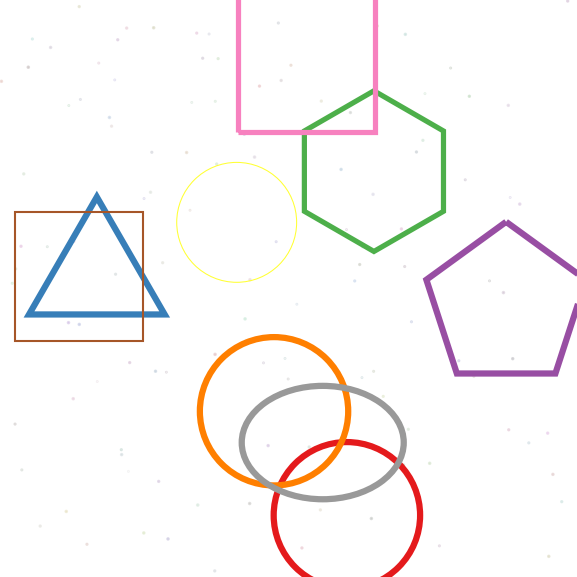[{"shape": "circle", "thickness": 3, "radius": 0.63, "center": [0.601, 0.107]}, {"shape": "triangle", "thickness": 3, "radius": 0.68, "center": [0.168, 0.522]}, {"shape": "hexagon", "thickness": 2.5, "radius": 0.7, "center": [0.647, 0.703]}, {"shape": "pentagon", "thickness": 3, "radius": 0.73, "center": [0.876, 0.47]}, {"shape": "circle", "thickness": 3, "radius": 0.64, "center": [0.475, 0.287]}, {"shape": "circle", "thickness": 0.5, "radius": 0.52, "center": [0.41, 0.614]}, {"shape": "square", "thickness": 1, "radius": 0.56, "center": [0.137, 0.52]}, {"shape": "square", "thickness": 2.5, "radius": 0.59, "center": [0.531, 0.89]}, {"shape": "oval", "thickness": 3, "radius": 0.7, "center": [0.559, 0.233]}]